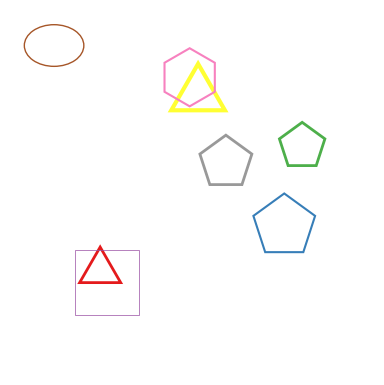[{"shape": "triangle", "thickness": 2, "radius": 0.31, "center": [0.26, 0.297]}, {"shape": "pentagon", "thickness": 1.5, "radius": 0.42, "center": [0.738, 0.413]}, {"shape": "pentagon", "thickness": 2, "radius": 0.31, "center": [0.785, 0.62]}, {"shape": "square", "thickness": 0.5, "radius": 0.42, "center": [0.278, 0.266]}, {"shape": "triangle", "thickness": 3, "radius": 0.4, "center": [0.515, 0.754]}, {"shape": "oval", "thickness": 1, "radius": 0.39, "center": [0.14, 0.882]}, {"shape": "hexagon", "thickness": 1.5, "radius": 0.38, "center": [0.493, 0.799]}, {"shape": "pentagon", "thickness": 2, "radius": 0.35, "center": [0.587, 0.578]}]